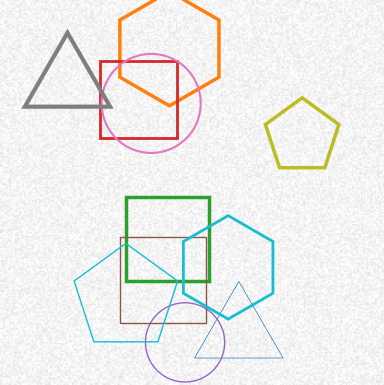[{"shape": "triangle", "thickness": 0.5, "radius": 0.66, "center": [0.62, 0.136]}, {"shape": "hexagon", "thickness": 2.5, "radius": 0.74, "center": [0.44, 0.874]}, {"shape": "square", "thickness": 2.5, "radius": 0.54, "center": [0.435, 0.379]}, {"shape": "square", "thickness": 2, "radius": 0.5, "center": [0.36, 0.741]}, {"shape": "circle", "thickness": 1, "radius": 0.51, "center": [0.481, 0.111]}, {"shape": "square", "thickness": 1, "radius": 0.56, "center": [0.423, 0.272]}, {"shape": "circle", "thickness": 1.5, "radius": 0.64, "center": [0.393, 0.731]}, {"shape": "triangle", "thickness": 3, "radius": 0.64, "center": [0.175, 0.787]}, {"shape": "pentagon", "thickness": 2.5, "radius": 0.5, "center": [0.785, 0.646]}, {"shape": "pentagon", "thickness": 1, "radius": 0.71, "center": [0.327, 0.226]}, {"shape": "hexagon", "thickness": 2, "radius": 0.67, "center": [0.593, 0.306]}]